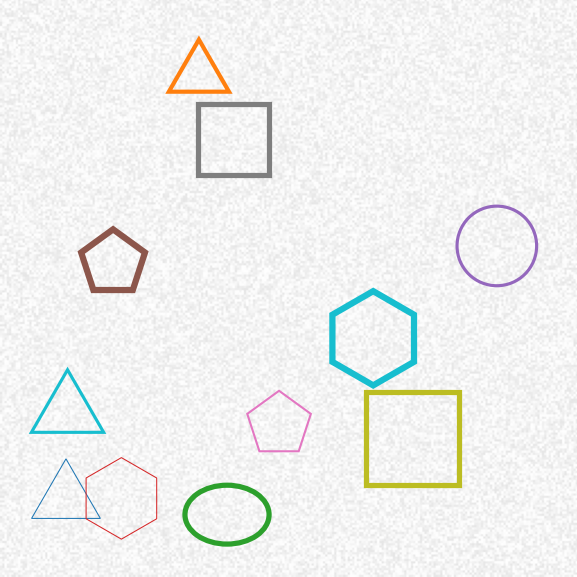[{"shape": "triangle", "thickness": 0.5, "radius": 0.34, "center": [0.114, 0.136]}, {"shape": "triangle", "thickness": 2, "radius": 0.3, "center": [0.344, 0.87]}, {"shape": "oval", "thickness": 2.5, "radius": 0.36, "center": [0.393, 0.108]}, {"shape": "hexagon", "thickness": 0.5, "radius": 0.35, "center": [0.21, 0.136]}, {"shape": "circle", "thickness": 1.5, "radius": 0.34, "center": [0.86, 0.573]}, {"shape": "pentagon", "thickness": 3, "radius": 0.29, "center": [0.196, 0.544]}, {"shape": "pentagon", "thickness": 1, "radius": 0.29, "center": [0.483, 0.265]}, {"shape": "square", "thickness": 2.5, "radius": 0.31, "center": [0.404, 0.757]}, {"shape": "square", "thickness": 2.5, "radius": 0.4, "center": [0.715, 0.24]}, {"shape": "triangle", "thickness": 1.5, "radius": 0.36, "center": [0.117, 0.287]}, {"shape": "hexagon", "thickness": 3, "radius": 0.41, "center": [0.646, 0.413]}]